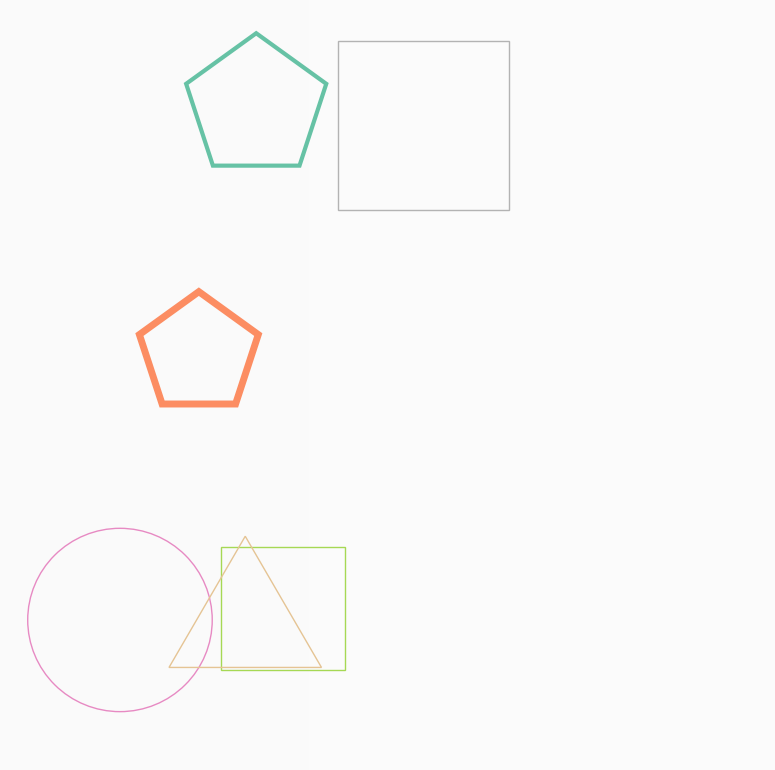[{"shape": "pentagon", "thickness": 1.5, "radius": 0.48, "center": [0.331, 0.862]}, {"shape": "pentagon", "thickness": 2.5, "radius": 0.4, "center": [0.257, 0.541]}, {"shape": "circle", "thickness": 0.5, "radius": 0.6, "center": [0.155, 0.195]}, {"shape": "square", "thickness": 0.5, "radius": 0.4, "center": [0.365, 0.21]}, {"shape": "triangle", "thickness": 0.5, "radius": 0.57, "center": [0.316, 0.19]}, {"shape": "square", "thickness": 0.5, "radius": 0.55, "center": [0.547, 0.837]}]